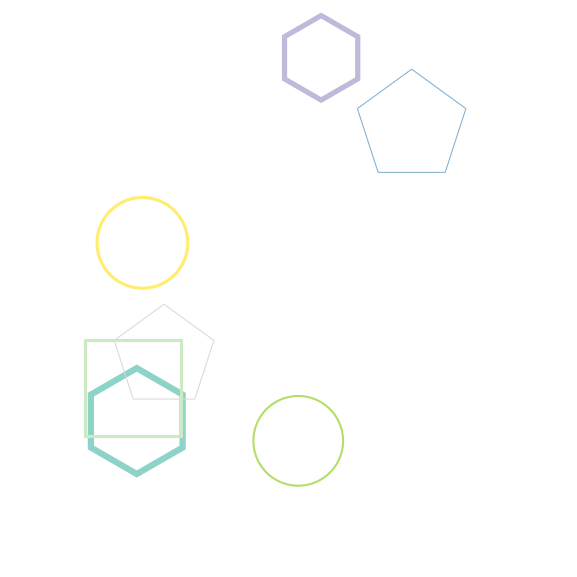[{"shape": "hexagon", "thickness": 3, "radius": 0.46, "center": [0.237, 0.27]}, {"shape": "hexagon", "thickness": 2.5, "radius": 0.37, "center": [0.556, 0.899]}, {"shape": "pentagon", "thickness": 0.5, "radius": 0.49, "center": [0.713, 0.781]}, {"shape": "circle", "thickness": 1, "radius": 0.39, "center": [0.516, 0.236]}, {"shape": "pentagon", "thickness": 0.5, "radius": 0.45, "center": [0.284, 0.382]}, {"shape": "square", "thickness": 1.5, "radius": 0.42, "center": [0.23, 0.328]}, {"shape": "circle", "thickness": 1.5, "radius": 0.39, "center": [0.247, 0.579]}]